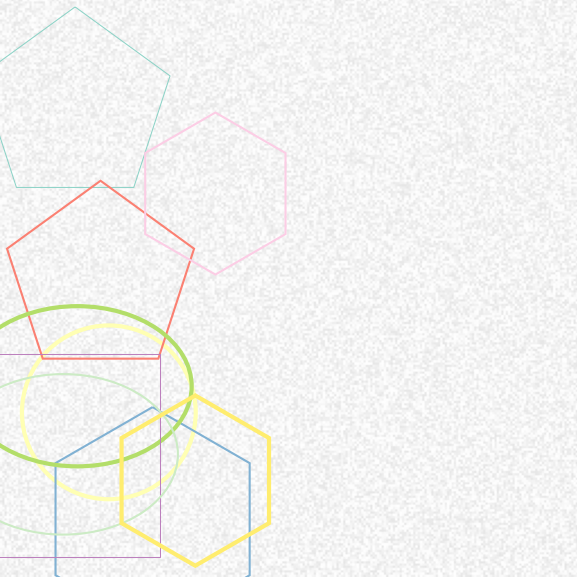[{"shape": "pentagon", "thickness": 0.5, "radius": 0.86, "center": [0.13, 0.814]}, {"shape": "circle", "thickness": 2, "radius": 0.75, "center": [0.188, 0.285]}, {"shape": "pentagon", "thickness": 1, "radius": 0.85, "center": [0.174, 0.516]}, {"shape": "hexagon", "thickness": 1, "radius": 0.97, "center": [0.264, 0.1]}, {"shape": "oval", "thickness": 2, "radius": 0.99, "center": [0.134, 0.33]}, {"shape": "hexagon", "thickness": 1, "radius": 0.7, "center": [0.373, 0.664]}, {"shape": "square", "thickness": 0.5, "radius": 0.88, "center": [0.101, 0.21]}, {"shape": "oval", "thickness": 1, "radius": 0.99, "center": [0.11, 0.212]}, {"shape": "hexagon", "thickness": 2, "radius": 0.74, "center": [0.338, 0.167]}]